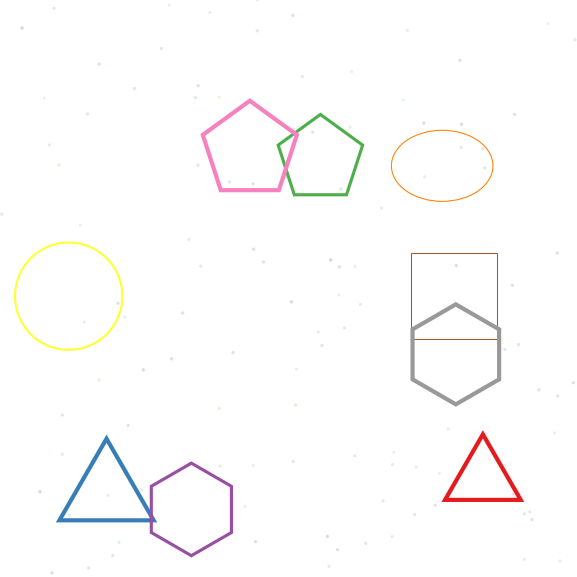[{"shape": "triangle", "thickness": 2, "radius": 0.38, "center": [0.836, 0.171]}, {"shape": "triangle", "thickness": 2, "radius": 0.47, "center": [0.184, 0.145]}, {"shape": "pentagon", "thickness": 1.5, "radius": 0.38, "center": [0.555, 0.724]}, {"shape": "hexagon", "thickness": 1.5, "radius": 0.4, "center": [0.331, 0.117]}, {"shape": "oval", "thickness": 0.5, "radius": 0.44, "center": [0.766, 0.712]}, {"shape": "circle", "thickness": 1, "radius": 0.46, "center": [0.119, 0.486]}, {"shape": "square", "thickness": 0.5, "radius": 0.37, "center": [0.786, 0.487]}, {"shape": "pentagon", "thickness": 2, "radius": 0.43, "center": [0.433, 0.739]}, {"shape": "hexagon", "thickness": 2, "radius": 0.43, "center": [0.789, 0.386]}]